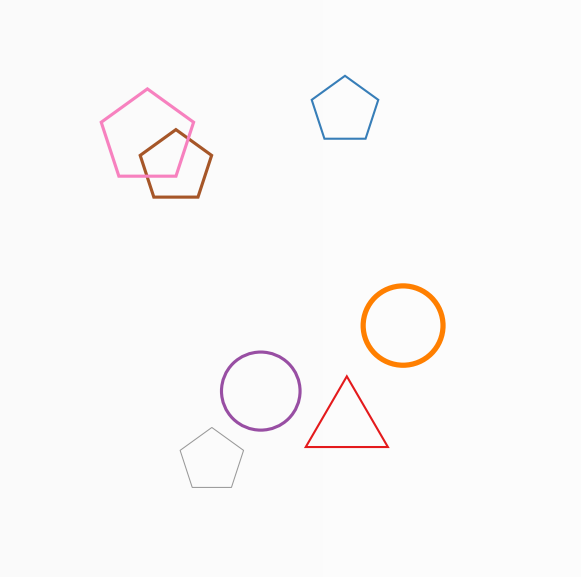[{"shape": "triangle", "thickness": 1, "radius": 0.41, "center": [0.597, 0.266]}, {"shape": "pentagon", "thickness": 1, "radius": 0.3, "center": [0.594, 0.808]}, {"shape": "circle", "thickness": 1.5, "radius": 0.34, "center": [0.449, 0.322]}, {"shape": "circle", "thickness": 2.5, "radius": 0.34, "center": [0.693, 0.435]}, {"shape": "pentagon", "thickness": 1.5, "radius": 0.32, "center": [0.303, 0.71]}, {"shape": "pentagon", "thickness": 1.5, "radius": 0.42, "center": [0.254, 0.762]}, {"shape": "pentagon", "thickness": 0.5, "radius": 0.29, "center": [0.364, 0.202]}]